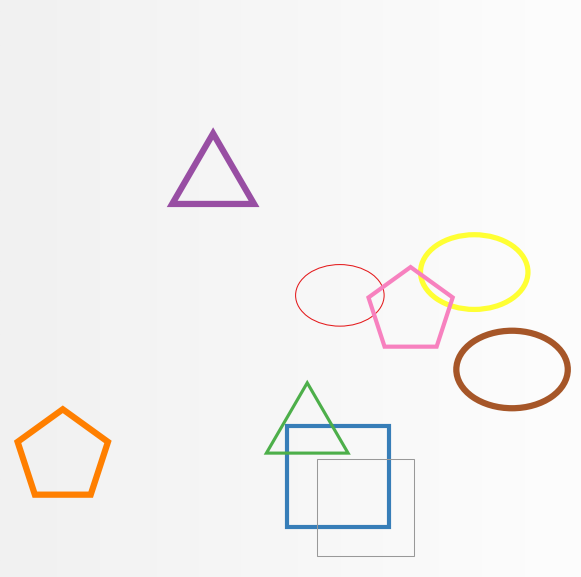[{"shape": "oval", "thickness": 0.5, "radius": 0.38, "center": [0.585, 0.488]}, {"shape": "square", "thickness": 2, "radius": 0.44, "center": [0.582, 0.175]}, {"shape": "triangle", "thickness": 1.5, "radius": 0.41, "center": [0.529, 0.255]}, {"shape": "triangle", "thickness": 3, "radius": 0.41, "center": [0.367, 0.687]}, {"shape": "pentagon", "thickness": 3, "radius": 0.41, "center": [0.108, 0.209]}, {"shape": "oval", "thickness": 2.5, "radius": 0.46, "center": [0.816, 0.528]}, {"shape": "oval", "thickness": 3, "radius": 0.48, "center": [0.881, 0.359]}, {"shape": "pentagon", "thickness": 2, "radius": 0.38, "center": [0.706, 0.46]}, {"shape": "square", "thickness": 0.5, "radius": 0.42, "center": [0.628, 0.12]}]